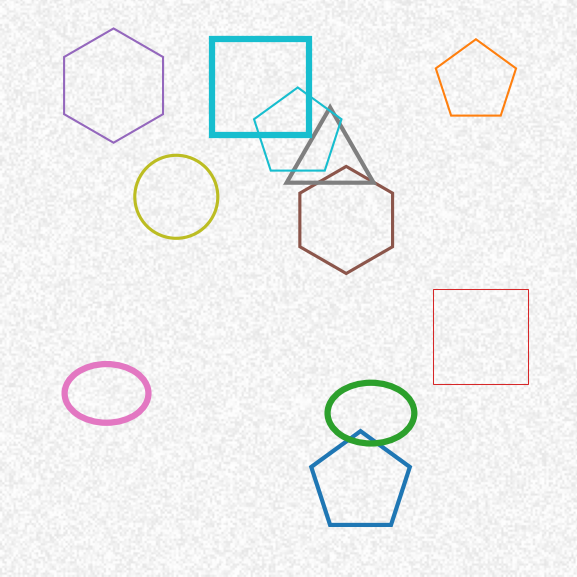[{"shape": "pentagon", "thickness": 2, "radius": 0.45, "center": [0.624, 0.163]}, {"shape": "pentagon", "thickness": 1, "radius": 0.37, "center": [0.824, 0.858]}, {"shape": "oval", "thickness": 3, "radius": 0.38, "center": [0.642, 0.284]}, {"shape": "square", "thickness": 0.5, "radius": 0.41, "center": [0.832, 0.417]}, {"shape": "hexagon", "thickness": 1, "radius": 0.49, "center": [0.197, 0.851]}, {"shape": "hexagon", "thickness": 1.5, "radius": 0.46, "center": [0.6, 0.618]}, {"shape": "oval", "thickness": 3, "radius": 0.36, "center": [0.184, 0.318]}, {"shape": "triangle", "thickness": 2, "radius": 0.43, "center": [0.572, 0.726]}, {"shape": "circle", "thickness": 1.5, "radius": 0.36, "center": [0.305, 0.658]}, {"shape": "square", "thickness": 3, "radius": 0.42, "center": [0.451, 0.848]}, {"shape": "pentagon", "thickness": 1, "radius": 0.4, "center": [0.516, 0.768]}]